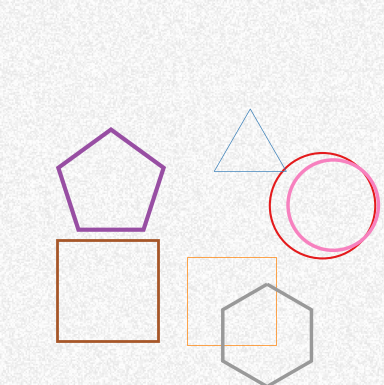[{"shape": "circle", "thickness": 1.5, "radius": 0.68, "center": [0.838, 0.466]}, {"shape": "triangle", "thickness": 0.5, "radius": 0.54, "center": [0.65, 0.609]}, {"shape": "pentagon", "thickness": 3, "radius": 0.72, "center": [0.288, 0.52]}, {"shape": "square", "thickness": 0.5, "radius": 0.58, "center": [0.601, 0.218]}, {"shape": "square", "thickness": 2, "radius": 0.65, "center": [0.278, 0.246]}, {"shape": "circle", "thickness": 2.5, "radius": 0.59, "center": [0.866, 0.467]}, {"shape": "hexagon", "thickness": 2.5, "radius": 0.66, "center": [0.694, 0.129]}]